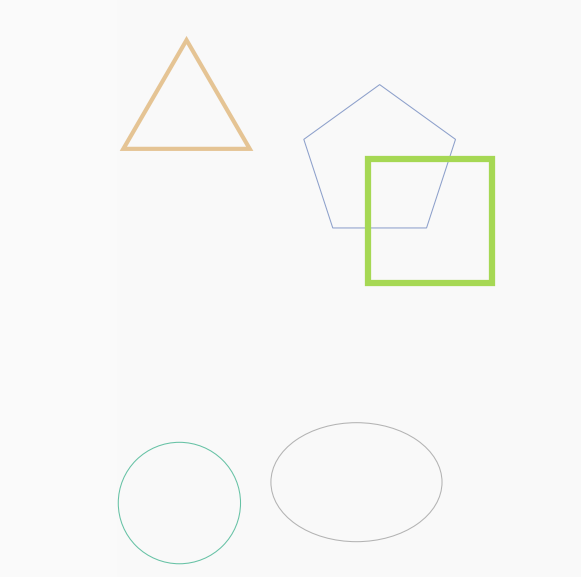[{"shape": "circle", "thickness": 0.5, "radius": 0.53, "center": [0.309, 0.128]}, {"shape": "pentagon", "thickness": 0.5, "radius": 0.69, "center": [0.653, 0.715]}, {"shape": "square", "thickness": 3, "radius": 0.53, "center": [0.739, 0.617]}, {"shape": "triangle", "thickness": 2, "radius": 0.63, "center": [0.321, 0.804]}, {"shape": "oval", "thickness": 0.5, "radius": 0.74, "center": [0.613, 0.164]}]